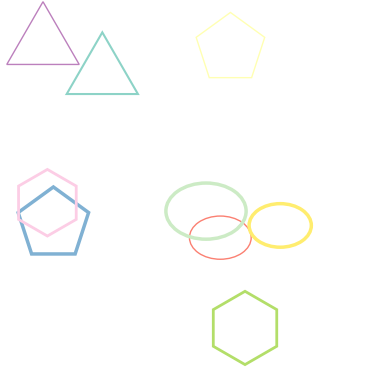[{"shape": "triangle", "thickness": 1.5, "radius": 0.53, "center": [0.266, 0.809]}, {"shape": "pentagon", "thickness": 1, "radius": 0.47, "center": [0.599, 0.874]}, {"shape": "oval", "thickness": 1, "radius": 0.4, "center": [0.572, 0.383]}, {"shape": "pentagon", "thickness": 2.5, "radius": 0.48, "center": [0.139, 0.418]}, {"shape": "hexagon", "thickness": 2, "radius": 0.48, "center": [0.636, 0.148]}, {"shape": "hexagon", "thickness": 2, "radius": 0.43, "center": [0.123, 0.473]}, {"shape": "triangle", "thickness": 1, "radius": 0.54, "center": [0.112, 0.887]}, {"shape": "oval", "thickness": 2.5, "radius": 0.52, "center": [0.535, 0.452]}, {"shape": "oval", "thickness": 2.5, "radius": 0.4, "center": [0.728, 0.414]}]